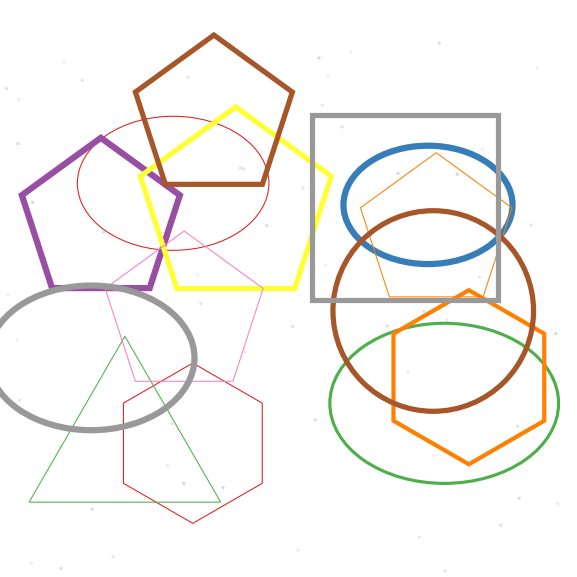[{"shape": "oval", "thickness": 0.5, "radius": 0.83, "center": [0.3, 0.682]}, {"shape": "hexagon", "thickness": 0.5, "radius": 0.69, "center": [0.334, 0.232]}, {"shape": "oval", "thickness": 3, "radius": 0.73, "center": [0.741, 0.644]}, {"shape": "oval", "thickness": 1.5, "radius": 0.99, "center": [0.769, 0.301]}, {"shape": "triangle", "thickness": 0.5, "radius": 0.96, "center": [0.216, 0.225]}, {"shape": "pentagon", "thickness": 3, "radius": 0.72, "center": [0.175, 0.617]}, {"shape": "pentagon", "thickness": 0.5, "radius": 0.69, "center": [0.755, 0.597]}, {"shape": "hexagon", "thickness": 2, "radius": 0.75, "center": [0.812, 0.346]}, {"shape": "pentagon", "thickness": 2.5, "radius": 0.87, "center": [0.408, 0.64]}, {"shape": "circle", "thickness": 2.5, "radius": 0.87, "center": [0.75, 0.461]}, {"shape": "pentagon", "thickness": 2.5, "radius": 0.71, "center": [0.37, 0.796]}, {"shape": "pentagon", "thickness": 0.5, "radius": 0.72, "center": [0.319, 0.455]}, {"shape": "square", "thickness": 2.5, "radius": 0.8, "center": [0.702, 0.64]}, {"shape": "oval", "thickness": 3, "radius": 0.89, "center": [0.158, 0.379]}]